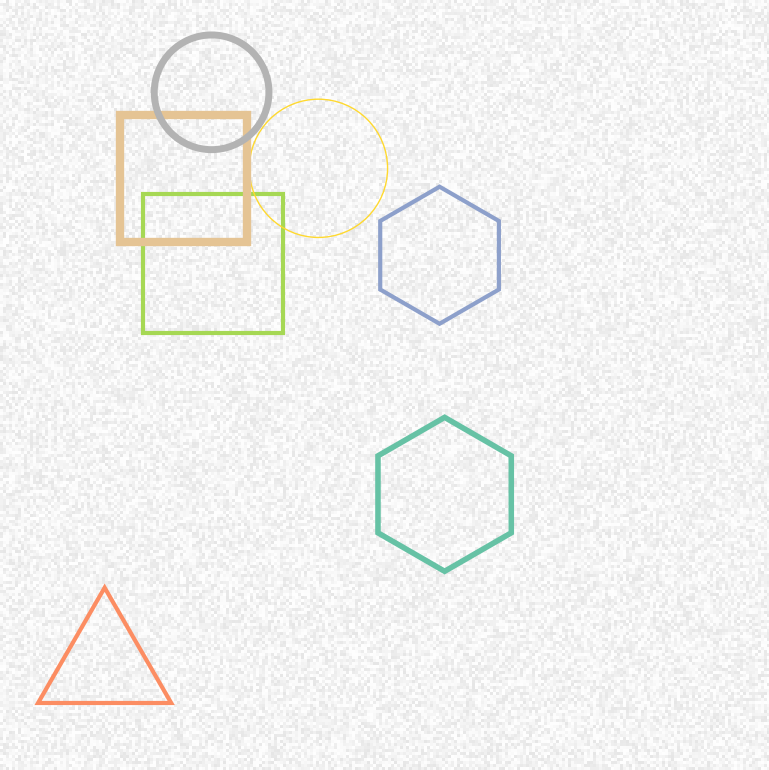[{"shape": "hexagon", "thickness": 2, "radius": 0.5, "center": [0.577, 0.358]}, {"shape": "triangle", "thickness": 1.5, "radius": 0.5, "center": [0.136, 0.137]}, {"shape": "hexagon", "thickness": 1.5, "radius": 0.44, "center": [0.571, 0.669]}, {"shape": "square", "thickness": 1.5, "radius": 0.45, "center": [0.277, 0.658]}, {"shape": "circle", "thickness": 0.5, "radius": 0.45, "center": [0.414, 0.781]}, {"shape": "square", "thickness": 3, "radius": 0.41, "center": [0.238, 0.768]}, {"shape": "circle", "thickness": 2.5, "radius": 0.37, "center": [0.275, 0.88]}]